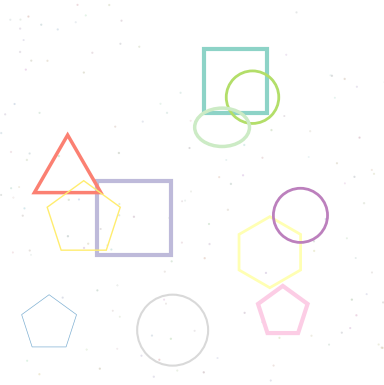[{"shape": "square", "thickness": 3, "radius": 0.41, "center": [0.611, 0.79]}, {"shape": "hexagon", "thickness": 2, "radius": 0.46, "center": [0.701, 0.345]}, {"shape": "square", "thickness": 3, "radius": 0.48, "center": [0.348, 0.433]}, {"shape": "triangle", "thickness": 2.5, "radius": 0.5, "center": [0.176, 0.55]}, {"shape": "pentagon", "thickness": 0.5, "radius": 0.37, "center": [0.128, 0.16]}, {"shape": "circle", "thickness": 2, "radius": 0.34, "center": [0.656, 0.748]}, {"shape": "pentagon", "thickness": 3, "radius": 0.34, "center": [0.735, 0.19]}, {"shape": "circle", "thickness": 1.5, "radius": 0.46, "center": [0.448, 0.142]}, {"shape": "circle", "thickness": 2, "radius": 0.35, "center": [0.78, 0.441]}, {"shape": "oval", "thickness": 2.5, "radius": 0.36, "center": [0.577, 0.669]}, {"shape": "pentagon", "thickness": 1, "radius": 0.5, "center": [0.217, 0.431]}]